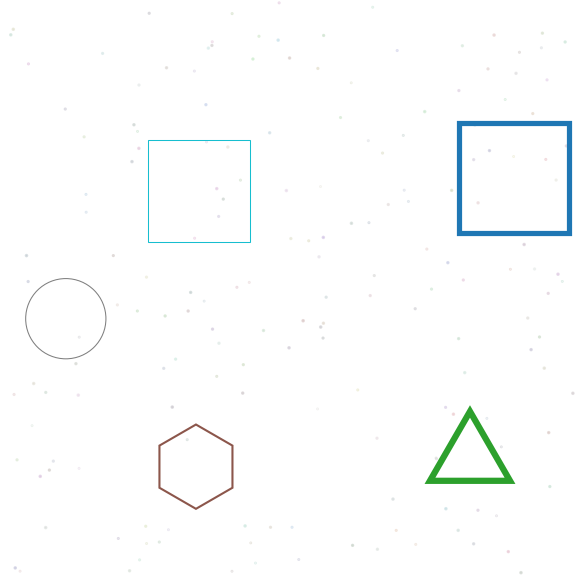[{"shape": "square", "thickness": 2.5, "radius": 0.48, "center": [0.891, 0.691]}, {"shape": "triangle", "thickness": 3, "radius": 0.4, "center": [0.814, 0.207]}, {"shape": "hexagon", "thickness": 1, "radius": 0.36, "center": [0.339, 0.191]}, {"shape": "circle", "thickness": 0.5, "radius": 0.35, "center": [0.114, 0.447]}, {"shape": "square", "thickness": 0.5, "radius": 0.44, "center": [0.344, 0.668]}]